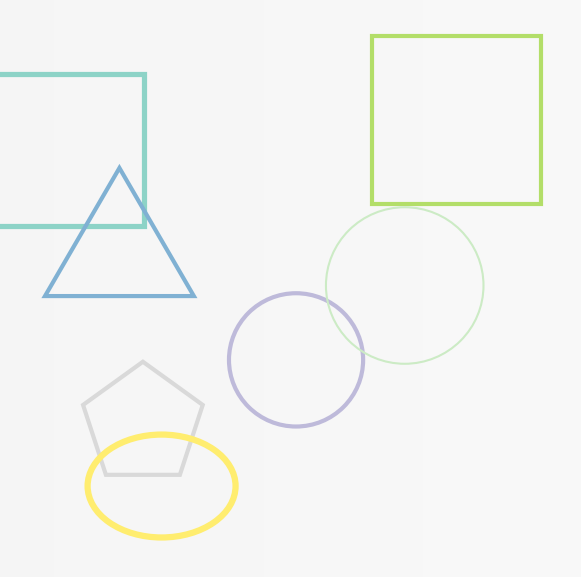[{"shape": "square", "thickness": 2.5, "radius": 0.66, "center": [0.117, 0.739]}, {"shape": "circle", "thickness": 2, "radius": 0.58, "center": [0.509, 0.376]}, {"shape": "triangle", "thickness": 2, "radius": 0.74, "center": [0.205, 0.56]}, {"shape": "square", "thickness": 2, "radius": 0.73, "center": [0.785, 0.792]}, {"shape": "pentagon", "thickness": 2, "radius": 0.54, "center": [0.246, 0.264]}, {"shape": "circle", "thickness": 1, "radius": 0.68, "center": [0.696, 0.505]}, {"shape": "oval", "thickness": 3, "radius": 0.64, "center": [0.278, 0.158]}]